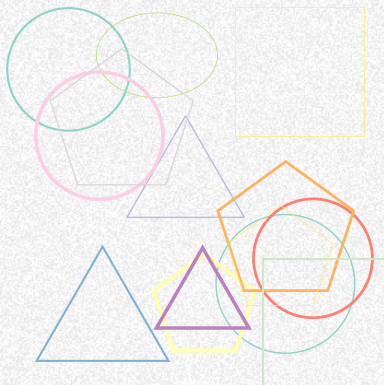[{"shape": "circle", "thickness": 1.5, "radius": 0.8, "center": [0.178, 0.82]}, {"shape": "circle", "thickness": 1, "radius": 0.9, "center": [0.741, 0.263]}, {"shape": "pentagon", "thickness": 3, "radius": 0.69, "center": [0.531, 0.201]}, {"shape": "triangle", "thickness": 1, "radius": 0.88, "center": [0.482, 0.523]}, {"shape": "circle", "thickness": 2, "radius": 0.77, "center": [0.813, 0.329]}, {"shape": "triangle", "thickness": 1.5, "radius": 0.99, "center": [0.266, 0.162]}, {"shape": "pentagon", "thickness": 2, "radius": 0.93, "center": [0.742, 0.395]}, {"shape": "oval", "thickness": 0.5, "radius": 0.79, "center": [0.408, 0.856]}, {"shape": "circle", "thickness": 2.5, "radius": 0.83, "center": [0.258, 0.648]}, {"shape": "pentagon", "thickness": 1, "radius": 0.98, "center": [0.316, 0.678]}, {"shape": "triangle", "thickness": 2.5, "radius": 0.69, "center": [0.526, 0.217]}, {"shape": "square", "thickness": 1.5, "radius": 0.94, "center": [0.873, 0.137]}, {"shape": "square", "thickness": 0.5, "radius": 0.84, "center": [0.779, 0.813]}, {"shape": "pentagon", "thickness": 0.5, "radius": 0.72, "center": [0.728, 0.323]}]